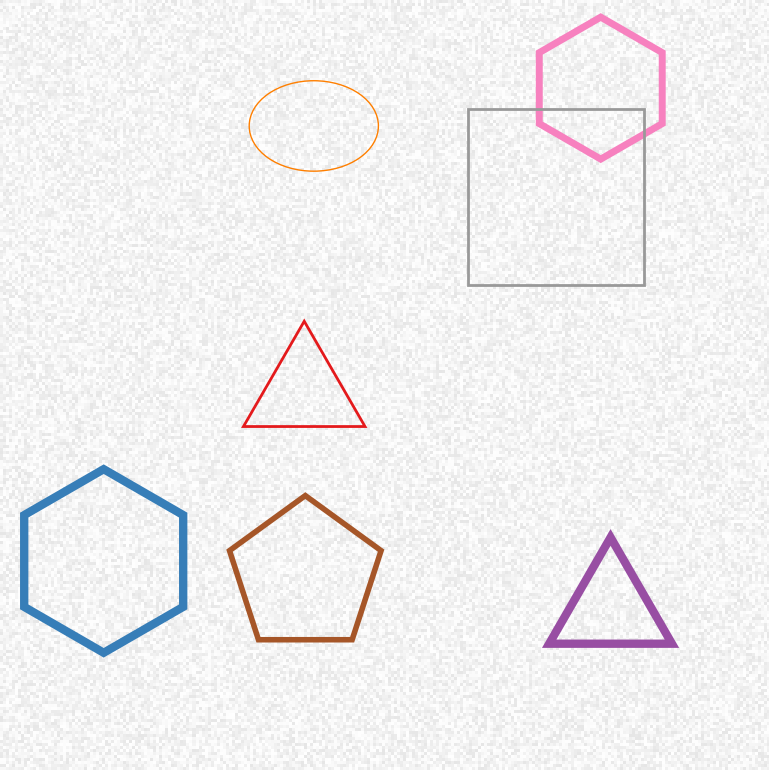[{"shape": "triangle", "thickness": 1, "radius": 0.46, "center": [0.395, 0.492]}, {"shape": "hexagon", "thickness": 3, "radius": 0.6, "center": [0.135, 0.271]}, {"shape": "triangle", "thickness": 3, "radius": 0.46, "center": [0.793, 0.21]}, {"shape": "oval", "thickness": 0.5, "radius": 0.42, "center": [0.408, 0.836]}, {"shape": "pentagon", "thickness": 2, "radius": 0.52, "center": [0.396, 0.253]}, {"shape": "hexagon", "thickness": 2.5, "radius": 0.46, "center": [0.78, 0.886]}, {"shape": "square", "thickness": 1, "radius": 0.57, "center": [0.722, 0.744]}]